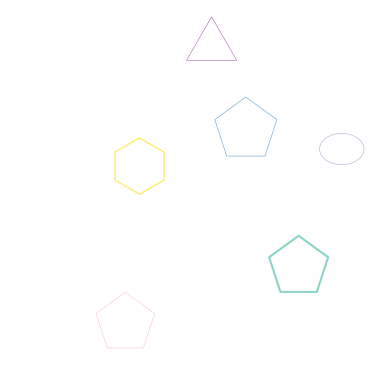[{"shape": "pentagon", "thickness": 1.5, "radius": 0.4, "center": [0.776, 0.307]}, {"shape": "oval", "thickness": 0.5, "radius": 0.29, "center": [0.888, 0.613]}, {"shape": "pentagon", "thickness": 0.5, "radius": 0.42, "center": [0.639, 0.663]}, {"shape": "pentagon", "thickness": 0.5, "radius": 0.4, "center": [0.326, 0.161]}, {"shape": "triangle", "thickness": 0.5, "radius": 0.38, "center": [0.55, 0.88]}, {"shape": "hexagon", "thickness": 1, "radius": 0.37, "center": [0.362, 0.569]}]